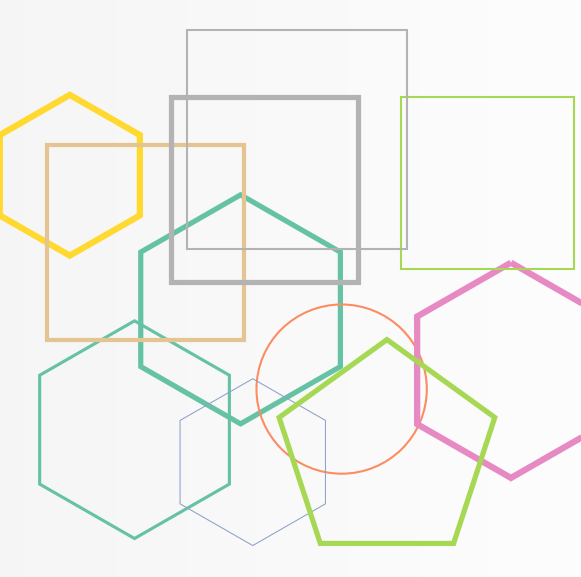[{"shape": "hexagon", "thickness": 2.5, "radius": 0.99, "center": [0.414, 0.463]}, {"shape": "hexagon", "thickness": 1.5, "radius": 0.94, "center": [0.231, 0.255]}, {"shape": "circle", "thickness": 1, "radius": 0.73, "center": [0.588, 0.325]}, {"shape": "hexagon", "thickness": 0.5, "radius": 0.72, "center": [0.435, 0.199]}, {"shape": "hexagon", "thickness": 3, "radius": 0.93, "center": [0.879, 0.358]}, {"shape": "square", "thickness": 1, "radius": 0.74, "center": [0.839, 0.683]}, {"shape": "pentagon", "thickness": 2.5, "radius": 0.98, "center": [0.666, 0.216]}, {"shape": "hexagon", "thickness": 3, "radius": 0.7, "center": [0.12, 0.696]}, {"shape": "square", "thickness": 2, "radius": 0.85, "center": [0.25, 0.579]}, {"shape": "square", "thickness": 1, "radius": 0.95, "center": [0.51, 0.757]}, {"shape": "square", "thickness": 2.5, "radius": 0.8, "center": [0.455, 0.672]}]